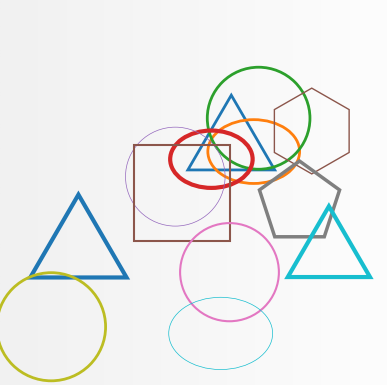[{"shape": "triangle", "thickness": 3, "radius": 0.72, "center": [0.202, 0.351]}, {"shape": "triangle", "thickness": 2, "radius": 0.65, "center": [0.597, 0.623]}, {"shape": "oval", "thickness": 2, "radius": 0.59, "center": [0.655, 0.606]}, {"shape": "circle", "thickness": 2, "radius": 0.66, "center": [0.667, 0.693]}, {"shape": "oval", "thickness": 3, "radius": 0.53, "center": [0.546, 0.586]}, {"shape": "circle", "thickness": 0.5, "radius": 0.64, "center": [0.452, 0.541]}, {"shape": "square", "thickness": 1.5, "radius": 0.62, "center": [0.47, 0.499]}, {"shape": "hexagon", "thickness": 1, "radius": 0.56, "center": [0.805, 0.66]}, {"shape": "circle", "thickness": 1.5, "radius": 0.64, "center": [0.592, 0.293]}, {"shape": "pentagon", "thickness": 2.5, "radius": 0.54, "center": [0.773, 0.473]}, {"shape": "circle", "thickness": 2, "radius": 0.7, "center": [0.132, 0.151]}, {"shape": "oval", "thickness": 0.5, "radius": 0.67, "center": [0.569, 0.134]}, {"shape": "triangle", "thickness": 3, "radius": 0.61, "center": [0.849, 0.342]}]